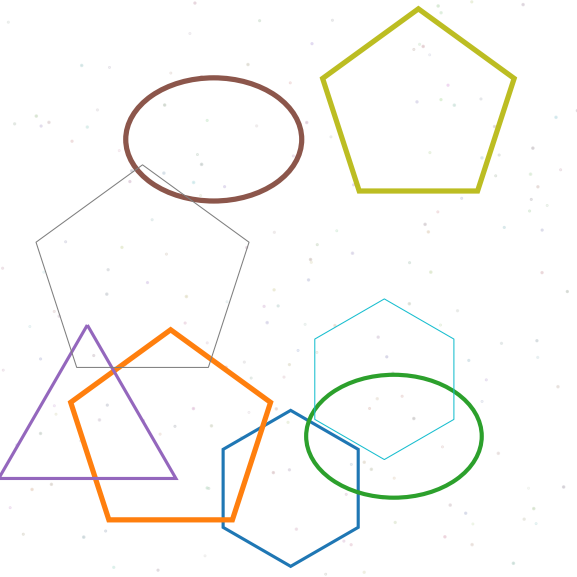[{"shape": "hexagon", "thickness": 1.5, "radius": 0.68, "center": [0.503, 0.153]}, {"shape": "pentagon", "thickness": 2.5, "radius": 0.91, "center": [0.295, 0.246]}, {"shape": "oval", "thickness": 2, "radius": 0.76, "center": [0.682, 0.244]}, {"shape": "triangle", "thickness": 1.5, "radius": 0.89, "center": [0.151, 0.259]}, {"shape": "oval", "thickness": 2.5, "radius": 0.76, "center": [0.37, 0.758]}, {"shape": "pentagon", "thickness": 0.5, "radius": 0.97, "center": [0.247, 0.52]}, {"shape": "pentagon", "thickness": 2.5, "radius": 0.87, "center": [0.724, 0.809]}, {"shape": "hexagon", "thickness": 0.5, "radius": 0.7, "center": [0.666, 0.342]}]